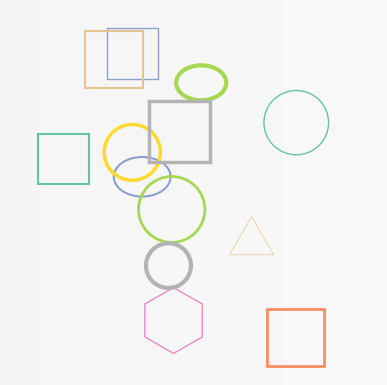[{"shape": "square", "thickness": 1.5, "radius": 0.33, "center": [0.164, 0.587]}, {"shape": "circle", "thickness": 1, "radius": 0.42, "center": [0.765, 0.681]}, {"shape": "square", "thickness": 2, "radius": 0.37, "center": [0.762, 0.124]}, {"shape": "square", "thickness": 1, "radius": 0.33, "center": [0.342, 0.861]}, {"shape": "oval", "thickness": 1.5, "radius": 0.37, "center": [0.367, 0.541]}, {"shape": "hexagon", "thickness": 1, "radius": 0.43, "center": [0.448, 0.168]}, {"shape": "circle", "thickness": 2, "radius": 0.43, "center": [0.443, 0.456]}, {"shape": "oval", "thickness": 3, "radius": 0.32, "center": [0.519, 0.785]}, {"shape": "circle", "thickness": 2.5, "radius": 0.36, "center": [0.341, 0.604]}, {"shape": "triangle", "thickness": 0.5, "radius": 0.33, "center": [0.649, 0.371]}, {"shape": "square", "thickness": 1.5, "radius": 0.37, "center": [0.294, 0.846]}, {"shape": "circle", "thickness": 3, "radius": 0.29, "center": [0.435, 0.31]}, {"shape": "square", "thickness": 2.5, "radius": 0.4, "center": [0.463, 0.659]}]